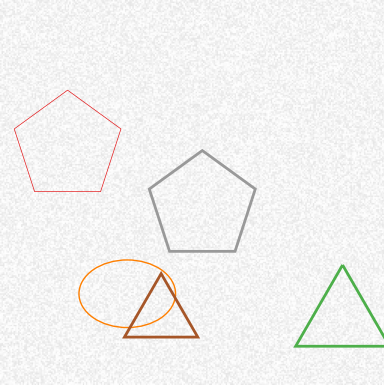[{"shape": "pentagon", "thickness": 0.5, "radius": 0.73, "center": [0.176, 0.62]}, {"shape": "triangle", "thickness": 2, "radius": 0.7, "center": [0.89, 0.171]}, {"shape": "oval", "thickness": 1, "radius": 0.63, "center": [0.331, 0.237]}, {"shape": "triangle", "thickness": 2, "radius": 0.55, "center": [0.419, 0.179]}, {"shape": "pentagon", "thickness": 2, "radius": 0.72, "center": [0.525, 0.464]}]